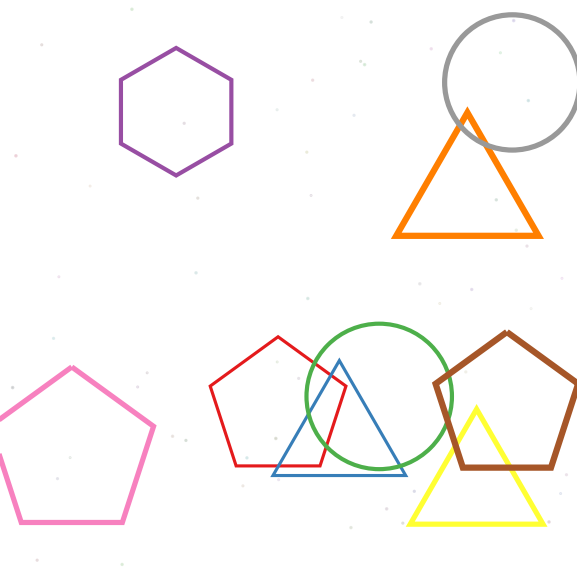[{"shape": "pentagon", "thickness": 1.5, "radius": 0.62, "center": [0.482, 0.292]}, {"shape": "triangle", "thickness": 1.5, "radius": 0.66, "center": [0.588, 0.242]}, {"shape": "circle", "thickness": 2, "radius": 0.63, "center": [0.657, 0.313]}, {"shape": "hexagon", "thickness": 2, "radius": 0.55, "center": [0.305, 0.806]}, {"shape": "triangle", "thickness": 3, "radius": 0.71, "center": [0.809, 0.662]}, {"shape": "triangle", "thickness": 2.5, "radius": 0.66, "center": [0.825, 0.158]}, {"shape": "pentagon", "thickness": 3, "radius": 0.65, "center": [0.878, 0.294]}, {"shape": "pentagon", "thickness": 2.5, "radius": 0.74, "center": [0.124, 0.215]}, {"shape": "circle", "thickness": 2.5, "radius": 0.59, "center": [0.887, 0.856]}]